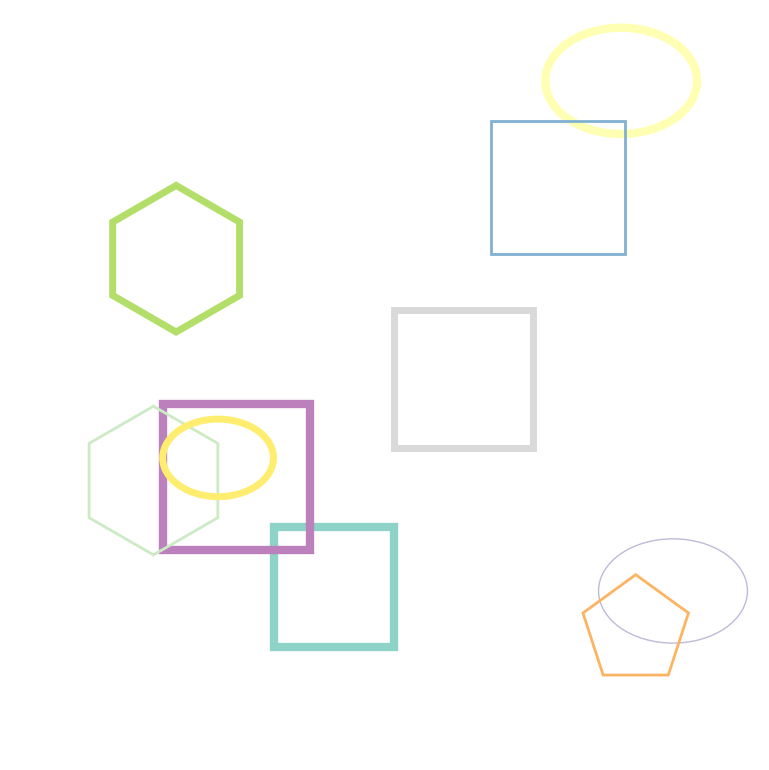[{"shape": "square", "thickness": 3, "radius": 0.39, "center": [0.434, 0.238]}, {"shape": "oval", "thickness": 3, "radius": 0.49, "center": [0.807, 0.895]}, {"shape": "oval", "thickness": 0.5, "radius": 0.48, "center": [0.874, 0.233]}, {"shape": "square", "thickness": 1, "radius": 0.43, "center": [0.724, 0.757]}, {"shape": "pentagon", "thickness": 1, "radius": 0.36, "center": [0.826, 0.182]}, {"shape": "hexagon", "thickness": 2.5, "radius": 0.48, "center": [0.229, 0.664]}, {"shape": "square", "thickness": 2.5, "radius": 0.45, "center": [0.602, 0.508]}, {"shape": "square", "thickness": 3, "radius": 0.48, "center": [0.307, 0.38]}, {"shape": "hexagon", "thickness": 1, "radius": 0.48, "center": [0.199, 0.376]}, {"shape": "oval", "thickness": 2.5, "radius": 0.36, "center": [0.283, 0.405]}]